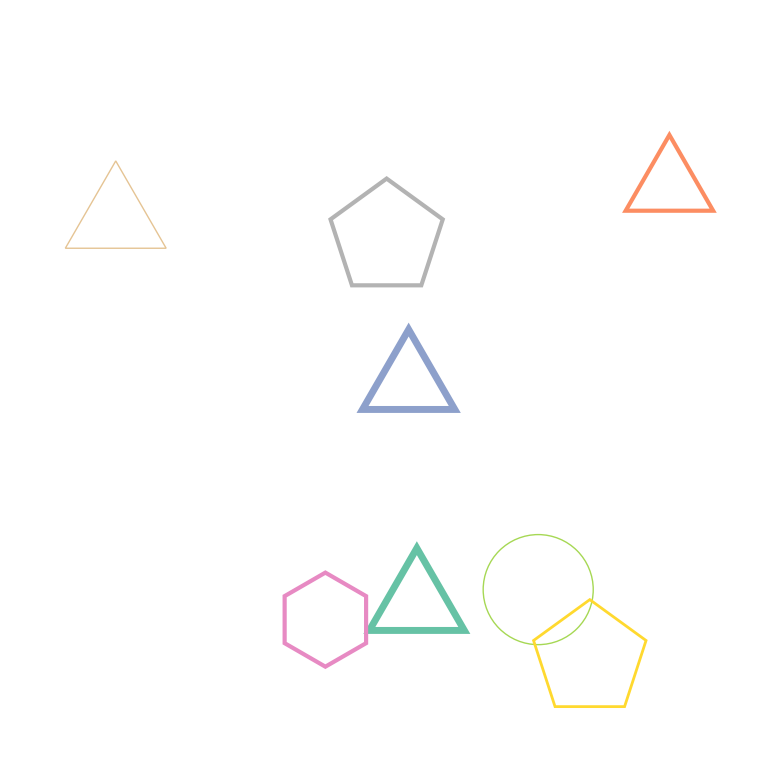[{"shape": "triangle", "thickness": 2.5, "radius": 0.36, "center": [0.541, 0.217]}, {"shape": "triangle", "thickness": 1.5, "radius": 0.33, "center": [0.869, 0.759]}, {"shape": "triangle", "thickness": 2.5, "radius": 0.35, "center": [0.531, 0.503]}, {"shape": "hexagon", "thickness": 1.5, "radius": 0.31, "center": [0.423, 0.195]}, {"shape": "circle", "thickness": 0.5, "radius": 0.36, "center": [0.699, 0.234]}, {"shape": "pentagon", "thickness": 1, "radius": 0.38, "center": [0.766, 0.144]}, {"shape": "triangle", "thickness": 0.5, "radius": 0.38, "center": [0.15, 0.715]}, {"shape": "pentagon", "thickness": 1.5, "radius": 0.38, "center": [0.502, 0.691]}]